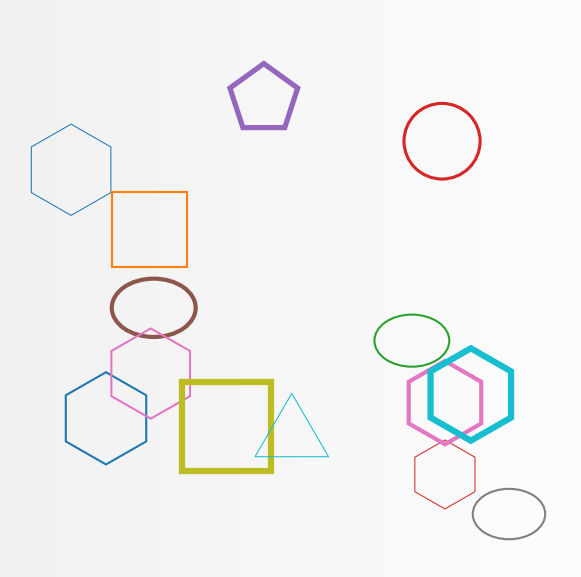[{"shape": "hexagon", "thickness": 0.5, "radius": 0.4, "center": [0.122, 0.705]}, {"shape": "hexagon", "thickness": 1, "radius": 0.4, "center": [0.182, 0.275]}, {"shape": "square", "thickness": 1, "radius": 0.32, "center": [0.257, 0.602]}, {"shape": "oval", "thickness": 1, "radius": 0.32, "center": [0.709, 0.409]}, {"shape": "hexagon", "thickness": 0.5, "radius": 0.3, "center": [0.765, 0.178]}, {"shape": "circle", "thickness": 1.5, "radius": 0.33, "center": [0.761, 0.755]}, {"shape": "pentagon", "thickness": 2.5, "radius": 0.31, "center": [0.454, 0.828]}, {"shape": "oval", "thickness": 2, "radius": 0.36, "center": [0.264, 0.466]}, {"shape": "hexagon", "thickness": 2, "radius": 0.36, "center": [0.766, 0.302]}, {"shape": "hexagon", "thickness": 1, "radius": 0.39, "center": [0.259, 0.352]}, {"shape": "oval", "thickness": 1, "radius": 0.31, "center": [0.876, 0.109]}, {"shape": "square", "thickness": 3, "radius": 0.38, "center": [0.39, 0.261]}, {"shape": "hexagon", "thickness": 3, "radius": 0.4, "center": [0.81, 0.316]}, {"shape": "triangle", "thickness": 0.5, "radius": 0.37, "center": [0.502, 0.245]}]